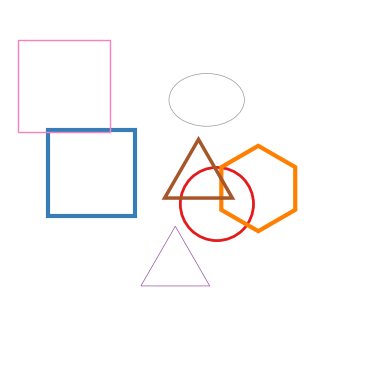[{"shape": "circle", "thickness": 2, "radius": 0.48, "center": [0.563, 0.47]}, {"shape": "square", "thickness": 3, "radius": 0.56, "center": [0.238, 0.551]}, {"shape": "triangle", "thickness": 0.5, "radius": 0.52, "center": [0.455, 0.309]}, {"shape": "hexagon", "thickness": 3, "radius": 0.55, "center": [0.671, 0.51]}, {"shape": "triangle", "thickness": 2.5, "radius": 0.51, "center": [0.516, 0.536]}, {"shape": "square", "thickness": 1, "radius": 0.59, "center": [0.166, 0.777]}, {"shape": "oval", "thickness": 0.5, "radius": 0.49, "center": [0.537, 0.741]}]